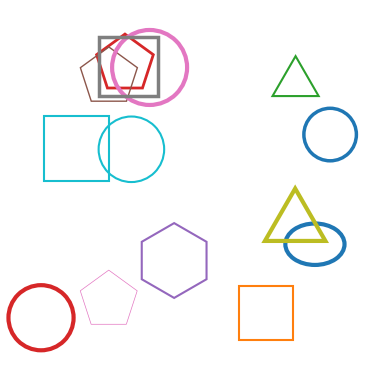[{"shape": "oval", "thickness": 3, "radius": 0.38, "center": [0.818, 0.366]}, {"shape": "circle", "thickness": 2.5, "radius": 0.34, "center": [0.858, 0.651]}, {"shape": "square", "thickness": 1.5, "radius": 0.35, "center": [0.691, 0.186]}, {"shape": "triangle", "thickness": 1.5, "radius": 0.35, "center": [0.768, 0.785]}, {"shape": "circle", "thickness": 3, "radius": 0.42, "center": [0.107, 0.175]}, {"shape": "pentagon", "thickness": 2, "radius": 0.39, "center": [0.325, 0.834]}, {"shape": "hexagon", "thickness": 1.5, "radius": 0.49, "center": [0.452, 0.323]}, {"shape": "pentagon", "thickness": 1, "radius": 0.39, "center": [0.283, 0.8]}, {"shape": "pentagon", "thickness": 0.5, "radius": 0.39, "center": [0.282, 0.221]}, {"shape": "circle", "thickness": 3, "radius": 0.49, "center": [0.389, 0.825]}, {"shape": "square", "thickness": 2.5, "radius": 0.39, "center": [0.335, 0.827]}, {"shape": "triangle", "thickness": 3, "radius": 0.45, "center": [0.767, 0.42]}, {"shape": "square", "thickness": 1.5, "radius": 0.42, "center": [0.199, 0.615]}, {"shape": "circle", "thickness": 1.5, "radius": 0.43, "center": [0.341, 0.612]}]